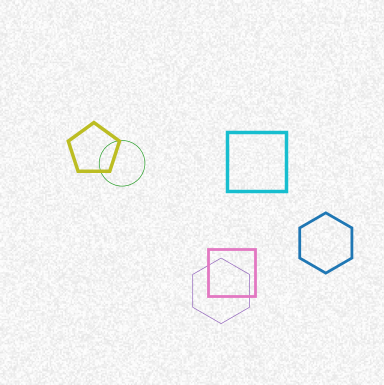[{"shape": "hexagon", "thickness": 2, "radius": 0.39, "center": [0.846, 0.369]}, {"shape": "circle", "thickness": 0.5, "radius": 0.3, "center": [0.317, 0.576]}, {"shape": "hexagon", "thickness": 0.5, "radius": 0.43, "center": [0.574, 0.245]}, {"shape": "square", "thickness": 2, "radius": 0.31, "center": [0.601, 0.292]}, {"shape": "pentagon", "thickness": 2.5, "radius": 0.35, "center": [0.244, 0.612]}, {"shape": "square", "thickness": 2.5, "radius": 0.39, "center": [0.666, 0.581]}]